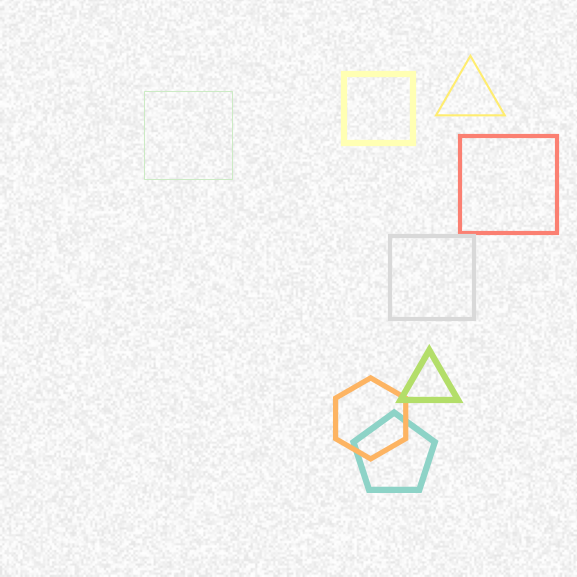[{"shape": "pentagon", "thickness": 3, "radius": 0.37, "center": [0.683, 0.211]}, {"shape": "square", "thickness": 3, "radius": 0.3, "center": [0.655, 0.811]}, {"shape": "square", "thickness": 2, "radius": 0.42, "center": [0.881, 0.68]}, {"shape": "hexagon", "thickness": 2.5, "radius": 0.35, "center": [0.642, 0.275]}, {"shape": "triangle", "thickness": 3, "radius": 0.29, "center": [0.743, 0.335]}, {"shape": "square", "thickness": 2, "radius": 0.36, "center": [0.748, 0.519]}, {"shape": "square", "thickness": 0.5, "radius": 0.38, "center": [0.326, 0.765]}, {"shape": "triangle", "thickness": 1, "radius": 0.34, "center": [0.815, 0.834]}]